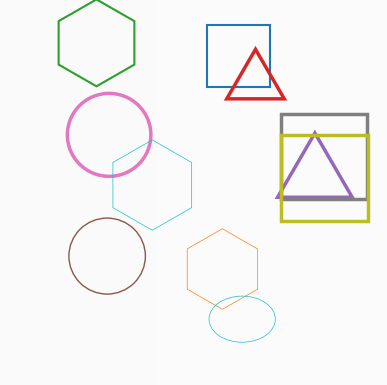[{"shape": "square", "thickness": 1.5, "radius": 0.4, "center": [0.616, 0.854]}, {"shape": "hexagon", "thickness": 0.5, "radius": 0.52, "center": [0.574, 0.301]}, {"shape": "hexagon", "thickness": 1.5, "radius": 0.56, "center": [0.249, 0.889]}, {"shape": "triangle", "thickness": 2.5, "radius": 0.43, "center": [0.659, 0.786]}, {"shape": "triangle", "thickness": 2.5, "radius": 0.56, "center": [0.813, 0.543]}, {"shape": "circle", "thickness": 1, "radius": 0.49, "center": [0.276, 0.335]}, {"shape": "circle", "thickness": 2.5, "radius": 0.54, "center": [0.282, 0.65]}, {"shape": "square", "thickness": 2.5, "radius": 0.55, "center": [0.836, 0.594]}, {"shape": "square", "thickness": 2.5, "radius": 0.56, "center": [0.837, 0.538]}, {"shape": "oval", "thickness": 0.5, "radius": 0.43, "center": [0.625, 0.171]}, {"shape": "hexagon", "thickness": 0.5, "radius": 0.59, "center": [0.393, 0.519]}]